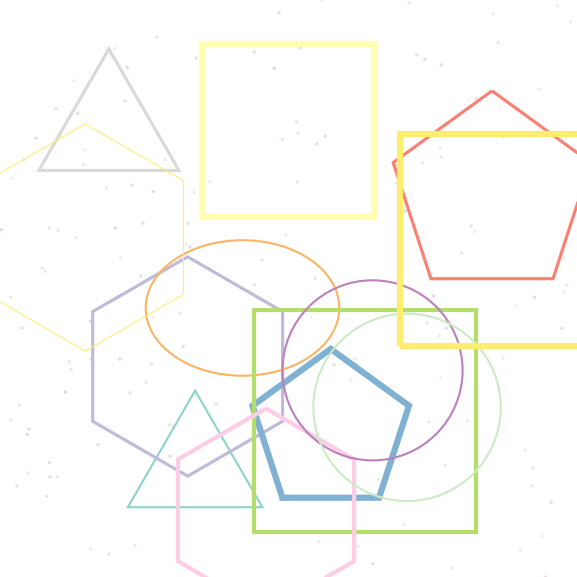[{"shape": "triangle", "thickness": 1, "radius": 0.67, "center": [0.338, 0.188]}, {"shape": "square", "thickness": 3, "radius": 0.75, "center": [0.499, 0.773]}, {"shape": "hexagon", "thickness": 1.5, "radius": 0.95, "center": [0.325, 0.365]}, {"shape": "pentagon", "thickness": 1.5, "radius": 0.9, "center": [0.852, 0.662]}, {"shape": "pentagon", "thickness": 3, "radius": 0.71, "center": [0.573, 0.252]}, {"shape": "oval", "thickness": 1, "radius": 0.84, "center": [0.42, 0.466]}, {"shape": "square", "thickness": 2, "radius": 0.96, "center": [0.632, 0.27]}, {"shape": "hexagon", "thickness": 2, "radius": 0.88, "center": [0.461, 0.115]}, {"shape": "triangle", "thickness": 1.5, "radius": 0.7, "center": [0.189, 0.774]}, {"shape": "circle", "thickness": 1, "radius": 0.78, "center": [0.645, 0.358]}, {"shape": "circle", "thickness": 1, "radius": 0.81, "center": [0.705, 0.294]}, {"shape": "hexagon", "thickness": 0.5, "radius": 0.98, "center": [0.148, 0.588]}, {"shape": "square", "thickness": 3, "radius": 0.92, "center": [0.876, 0.584]}]